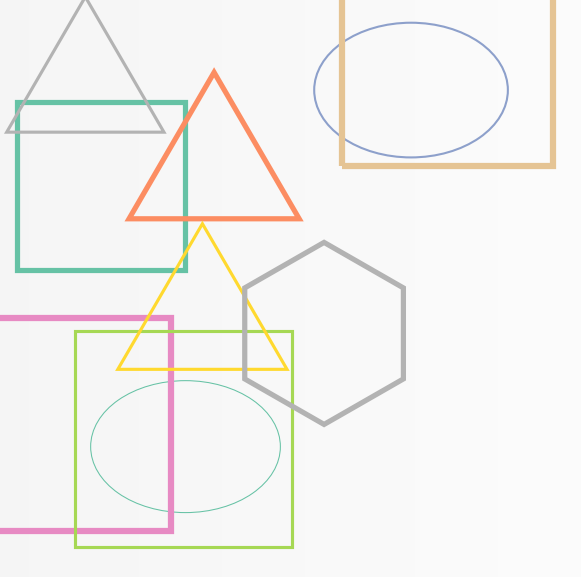[{"shape": "oval", "thickness": 0.5, "radius": 0.82, "center": [0.319, 0.226]}, {"shape": "square", "thickness": 2.5, "radius": 0.73, "center": [0.174, 0.677]}, {"shape": "triangle", "thickness": 2.5, "radius": 0.84, "center": [0.368, 0.705]}, {"shape": "oval", "thickness": 1, "radius": 0.83, "center": [0.707, 0.843]}, {"shape": "square", "thickness": 3, "radius": 0.92, "center": [0.11, 0.264]}, {"shape": "square", "thickness": 1.5, "radius": 0.93, "center": [0.316, 0.239]}, {"shape": "triangle", "thickness": 1.5, "radius": 0.84, "center": [0.348, 0.444]}, {"shape": "square", "thickness": 3, "radius": 0.91, "center": [0.77, 0.894]}, {"shape": "triangle", "thickness": 1.5, "radius": 0.78, "center": [0.147, 0.848]}, {"shape": "hexagon", "thickness": 2.5, "radius": 0.79, "center": [0.558, 0.422]}]